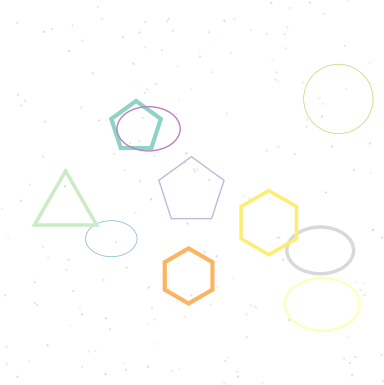[{"shape": "pentagon", "thickness": 3, "radius": 0.34, "center": [0.353, 0.67]}, {"shape": "oval", "thickness": 1.5, "radius": 0.49, "center": [0.837, 0.209]}, {"shape": "pentagon", "thickness": 1, "radius": 0.44, "center": [0.497, 0.504]}, {"shape": "oval", "thickness": 0.5, "radius": 0.33, "center": [0.289, 0.38]}, {"shape": "hexagon", "thickness": 3, "radius": 0.36, "center": [0.49, 0.283]}, {"shape": "circle", "thickness": 0.5, "radius": 0.45, "center": [0.879, 0.743]}, {"shape": "oval", "thickness": 2.5, "radius": 0.43, "center": [0.832, 0.35]}, {"shape": "oval", "thickness": 1, "radius": 0.41, "center": [0.386, 0.665]}, {"shape": "triangle", "thickness": 2.5, "radius": 0.47, "center": [0.17, 0.462]}, {"shape": "hexagon", "thickness": 2.5, "radius": 0.42, "center": [0.698, 0.422]}]